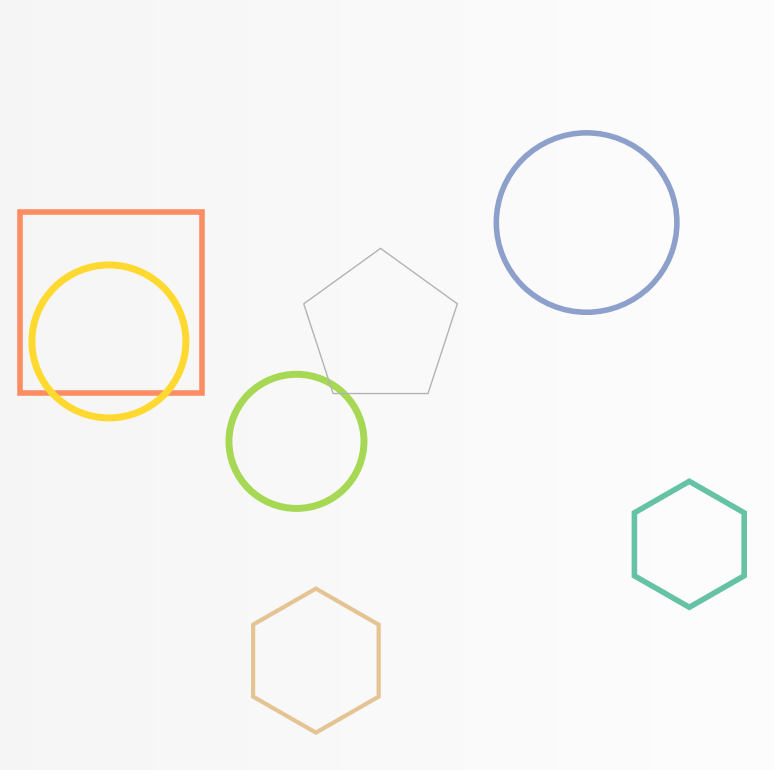[{"shape": "hexagon", "thickness": 2, "radius": 0.41, "center": [0.889, 0.293]}, {"shape": "square", "thickness": 2, "radius": 0.59, "center": [0.143, 0.607]}, {"shape": "circle", "thickness": 2, "radius": 0.58, "center": [0.757, 0.711]}, {"shape": "circle", "thickness": 2.5, "radius": 0.44, "center": [0.383, 0.427]}, {"shape": "circle", "thickness": 2.5, "radius": 0.5, "center": [0.141, 0.557]}, {"shape": "hexagon", "thickness": 1.5, "radius": 0.47, "center": [0.408, 0.142]}, {"shape": "pentagon", "thickness": 0.5, "radius": 0.52, "center": [0.491, 0.573]}]